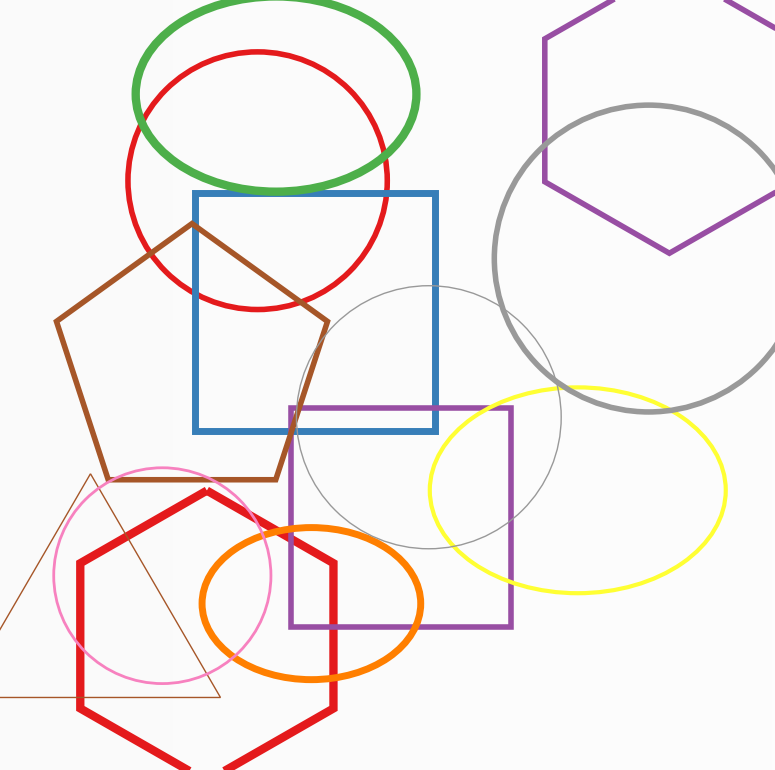[{"shape": "circle", "thickness": 2, "radius": 0.84, "center": [0.332, 0.765]}, {"shape": "hexagon", "thickness": 3, "radius": 0.94, "center": [0.267, 0.174]}, {"shape": "square", "thickness": 2.5, "radius": 0.77, "center": [0.406, 0.594]}, {"shape": "oval", "thickness": 3, "radius": 0.91, "center": [0.356, 0.878]}, {"shape": "square", "thickness": 2, "radius": 0.71, "center": [0.517, 0.327]}, {"shape": "hexagon", "thickness": 2, "radius": 0.93, "center": [0.864, 0.857]}, {"shape": "oval", "thickness": 2.5, "radius": 0.71, "center": [0.402, 0.216]}, {"shape": "oval", "thickness": 1.5, "radius": 0.95, "center": [0.746, 0.363]}, {"shape": "triangle", "thickness": 0.5, "radius": 0.97, "center": [0.117, 0.191]}, {"shape": "pentagon", "thickness": 2, "radius": 0.92, "center": [0.248, 0.526]}, {"shape": "circle", "thickness": 1, "radius": 0.7, "center": [0.209, 0.252]}, {"shape": "circle", "thickness": 0.5, "radius": 0.85, "center": [0.553, 0.458]}, {"shape": "circle", "thickness": 2, "radius": 1.0, "center": [0.837, 0.664]}]